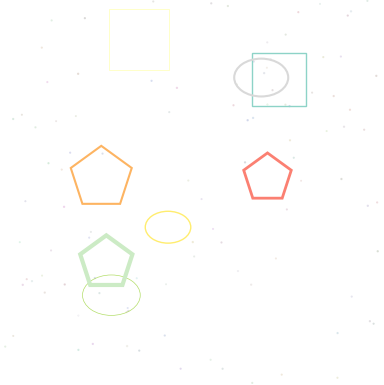[{"shape": "square", "thickness": 1, "radius": 0.35, "center": [0.725, 0.793]}, {"shape": "square", "thickness": 0.5, "radius": 0.39, "center": [0.36, 0.898]}, {"shape": "pentagon", "thickness": 2, "radius": 0.32, "center": [0.695, 0.538]}, {"shape": "pentagon", "thickness": 1.5, "radius": 0.42, "center": [0.263, 0.538]}, {"shape": "oval", "thickness": 0.5, "radius": 0.38, "center": [0.289, 0.233]}, {"shape": "oval", "thickness": 1.5, "radius": 0.35, "center": [0.679, 0.799]}, {"shape": "pentagon", "thickness": 3, "radius": 0.36, "center": [0.276, 0.317]}, {"shape": "oval", "thickness": 1, "radius": 0.3, "center": [0.436, 0.41]}]